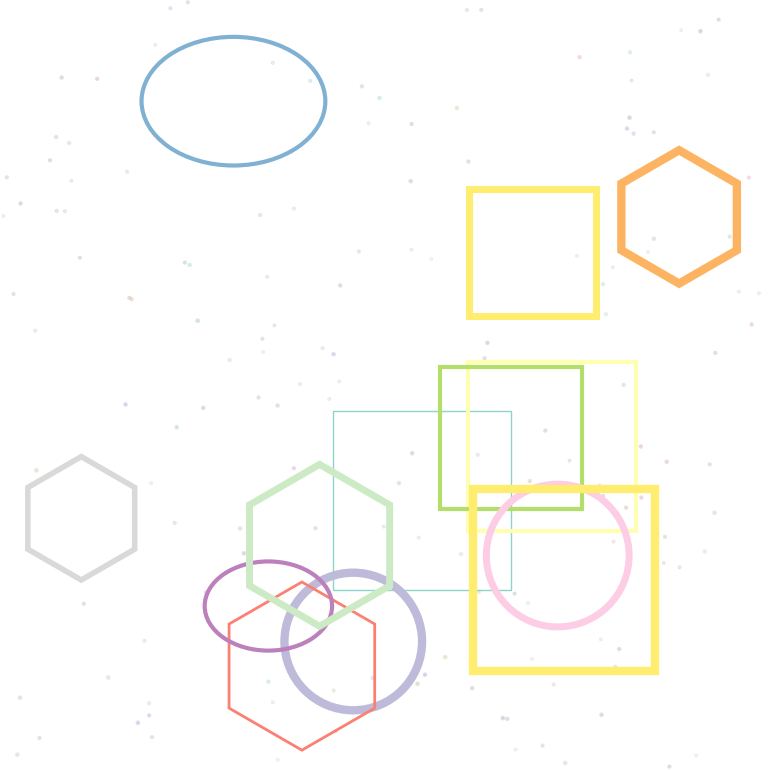[{"shape": "square", "thickness": 0.5, "radius": 0.58, "center": [0.548, 0.35]}, {"shape": "square", "thickness": 1.5, "radius": 0.55, "center": [0.717, 0.42]}, {"shape": "circle", "thickness": 3, "radius": 0.45, "center": [0.459, 0.167]}, {"shape": "hexagon", "thickness": 1, "radius": 0.55, "center": [0.392, 0.135]}, {"shape": "oval", "thickness": 1.5, "radius": 0.6, "center": [0.303, 0.869]}, {"shape": "hexagon", "thickness": 3, "radius": 0.43, "center": [0.882, 0.718]}, {"shape": "square", "thickness": 1.5, "radius": 0.46, "center": [0.664, 0.431]}, {"shape": "circle", "thickness": 2.5, "radius": 0.46, "center": [0.724, 0.279]}, {"shape": "hexagon", "thickness": 2, "radius": 0.4, "center": [0.106, 0.327]}, {"shape": "oval", "thickness": 1.5, "radius": 0.41, "center": [0.349, 0.213]}, {"shape": "hexagon", "thickness": 2.5, "radius": 0.53, "center": [0.415, 0.292]}, {"shape": "square", "thickness": 2.5, "radius": 0.41, "center": [0.692, 0.672]}, {"shape": "square", "thickness": 3, "radius": 0.59, "center": [0.732, 0.247]}]